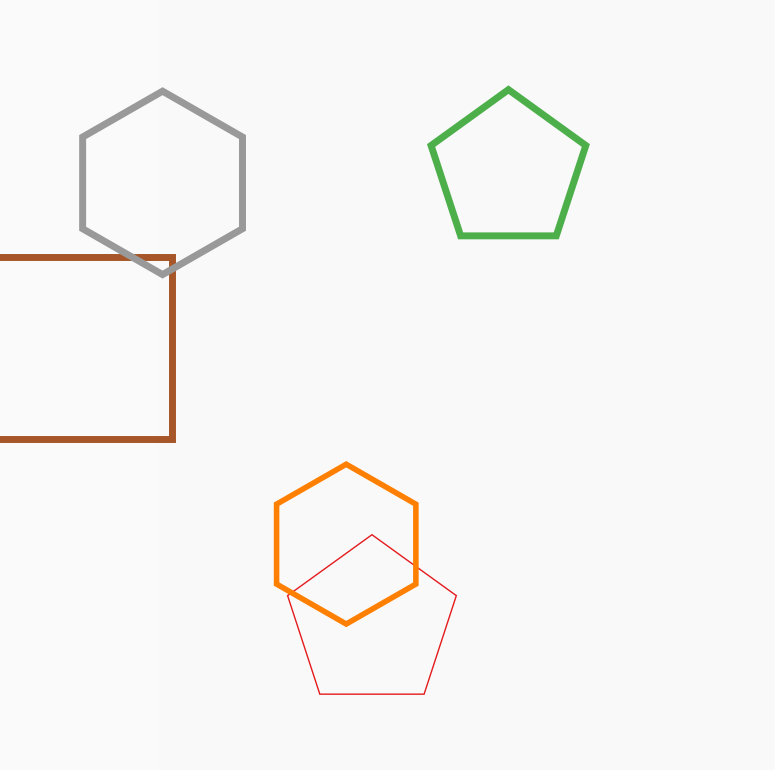[{"shape": "pentagon", "thickness": 0.5, "radius": 0.57, "center": [0.48, 0.191]}, {"shape": "pentagon", "thickness": 2.5, "radius": 0.52, "center": [0.656, 0.779]}, {"shape": "hexagon", "thickness": 2, "radius": 0.52, "center": [0.447, 0.293]}, {"shape": "square", "thickness": 2.5, "radius": 0.59, "center": [0.103, 0.548]}, {"shape": "hexagon", "thickness": 2.5, "radius": 0.6, "center": [0.21, 0.762]}]